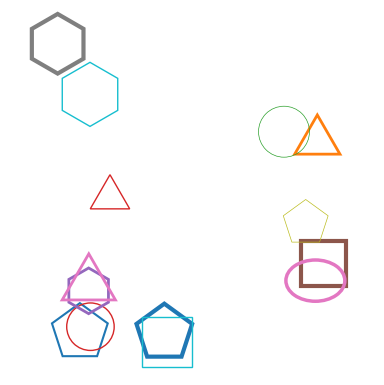[{"shape": "pentagon", "thickness": 1.5, "radius": 0.38, "center": [0.207, 0.137]}, {"shape": "pentagon", "thickness": 3, "radius": 0.38, "center": [0.427, 0.135]}, {"shape": "triangle", "thickness": 2, "radius": 0.34, "center": [0.824, 0.634]}, {"shape": "circle", "thickness": 0.5, "radius": 0.33, "center": [0.738, 0.658]}, {"shape": "triangle", "thickness": 1, "radius": 0.3, "center": [0.286, 0.487]}, {"shape": "circle", "thickness": 1, "radius": 0.31, "center": [0.235, 0.151]}, {"shape": "hexagon", "thickness": 2, "radius": 0.3, "center": [0.23, 0.245]}, {"shape": "square", "thickness": 3, "radius": 0.29, "center": [0.84, 0.315]}, {"shape": "oval", "thickness": 2.5, "radius": 0.38, "center": [0.819, 0.271]}, {"shape": "triangle", "thickness": 2, "radius": 0.4, "center": [0.231, 0.261]}, {"shape": "hexagon", "thickness": 3, "radius": 0.39, "center": [0.15, 0.886]}, {"shape": "pentagon", "thickness": 0.5, "radius": 0.31, "center": [0.794, 0.421]}, {"shape": "hexagon", "thickness": 1, "radius": 0.42, "center": [0.234, 0.755]}, {"shape": "square", "thickness": 1, "radius": 0.33, "center": [0.433, 0.111]}]